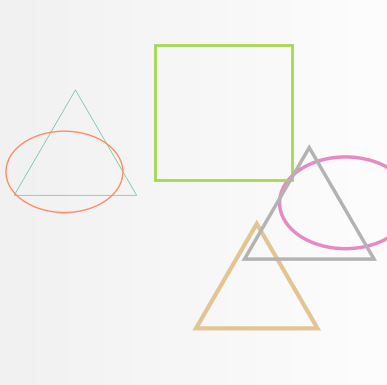[{"shape": "triangle", "thickness": 0.5, "radius": 0.91, "center": [0.195, 0.584]}, {"shape": "oval", "thickness": 1, "radius": 0.75, "center": [0.166, 0.554]}, {"shape": "oval", "thickness": 2.5, "radius": 0.85, "center": [0.892, 0.473]}, {"shape": "square", "thickness": 2, "radius": 0.88, "center": [0.576, 0.707]}, {"shape": "triangle", "thickness": 3, "radius": 0.91, "center": [0.663, 0.238]}, {"shape": "triangle", "thickness": 2.5, "radius": 0.97, "center": [0.798, 0.424]}]